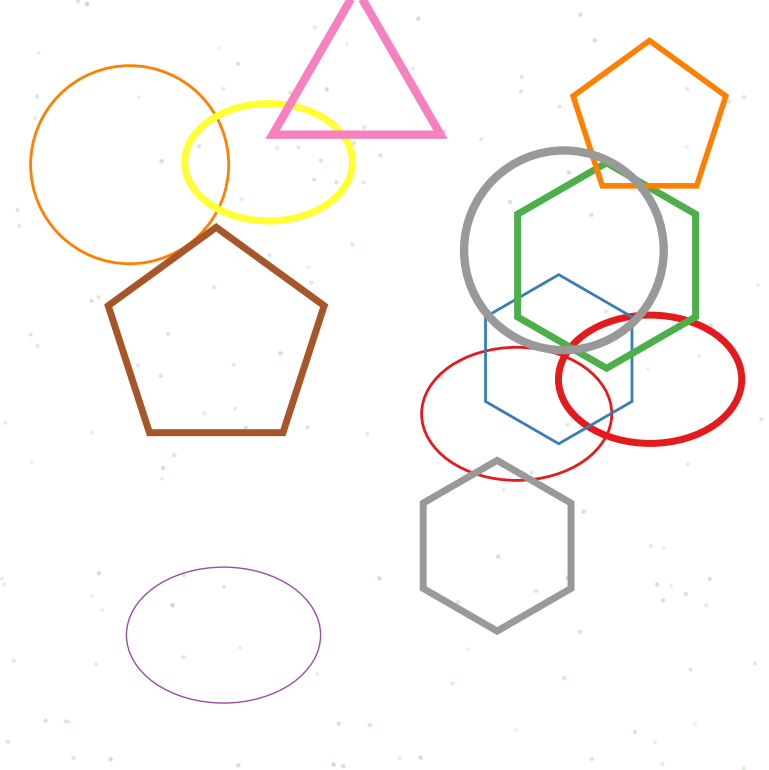[{"shape": "oval", "thickness": 2.5, "radius": 0.6, "center": [0.844, 0.507]}, {"shape": "oval", "thickness": 1, "radius": 0.62, "center": [0.671, 0.463]}, {"shape": "hexagon", "thickness": 1, "radius": 0.55, "center": [0.726, 0.534]}, {"shape": "hexagon", "thickness": 2.5, "radius": 0.67, "center": [0.788, 0.655]}, {"shape": "oval", "thickness": 0.5, "radius": 0.63, "center": [0.29, 0.175]}, {"shape": "pentagon", "thickness": 2, "radius": 0.52, "center": [0.843, 0.843]}, {"shape": "circle", "thickness": 1, "radius": 0.64, "center": [0.168, 0.786]}, {"shape": "oval", "thickness": 2.5, "radius": 0.54, "center": [0.349, 0.789]}, {"shape": "pentagon", "thickness": 2.5, "radius": 0.74, "center": [0.281, 0.557]}, {"shape": "triangle", "thickness": 3, "radius": 0.63, "center": [0.463, 0.888]}, {"shape": "circle", "thickness": 3, "radius": 0.65, "center": [0.732, 0.675]}, {"shape": "hexagon", "thickness": 2.5, "radius": 0.55, "center": [0.646, 0.291]}]